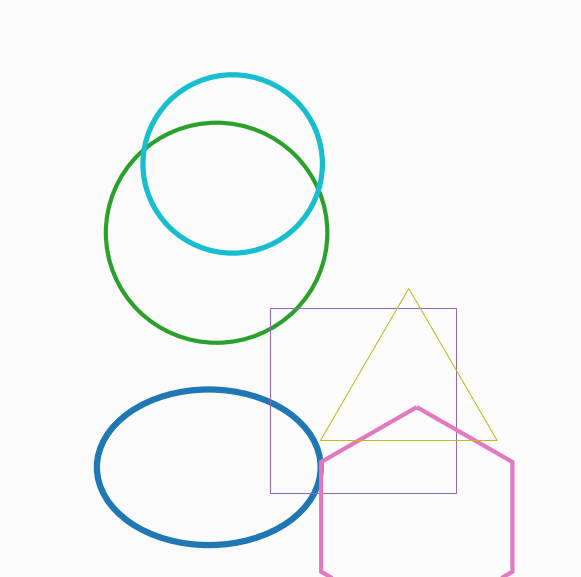[{"shape": "oval", "thickness": 3, "radius": 0.96, "center": [0.359, 0.19]}, {"shape": "circle", "thickness": 2, "radius": 0.95, "center": [0.373, 0.596]}, {"shape": "square", "thickness": 0.5, "radius": 0.8, "center": [0.625, 0.305]}, {"shape": "hexagon", "thickness": 2, "radius": 0.95, "center": [0.717, 0.104]}, {"shape": "triangle", "thickness": 0.5, "radius": 0.88, "center": [0.703, 0.324]}, {"shape": "circle", "thickness": 2.5, "radius": 0.77, "center": [0.4, 0.715]}]